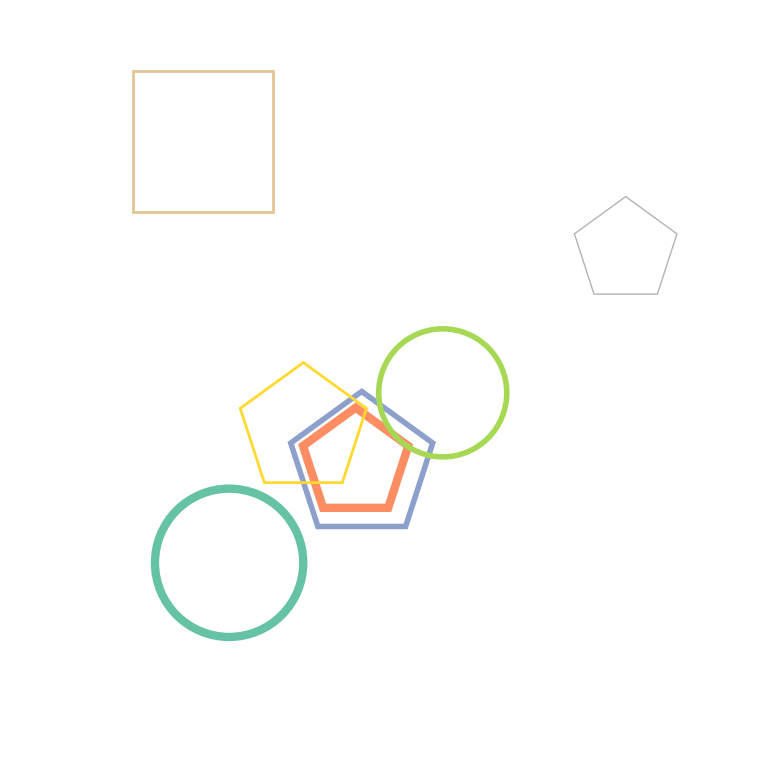[{"shape": "circle", "thickness": 3, "radius": 0.48, "center": [0.298, 0.269]}, {"shape": "pentagon", "thickness": 3, "radius": 0.36, "center": [0.462, 0.399]}, {"shape": "pentagon", "thickness": 2, "radius": 0.48, "center": [0.47, 0.395]}, {"shape": "circle", "thickness": 2, "radius": 0.42, "center": [0.575, 0.49]}, {"shape": "pentagon", "thickness": 1, "radius": 0.43, "center": [0.394, 0.443]}, {"shape": "square", "thickness": 1, "radius": 0.46, "center": [0.264, 0.816]}, {"shape": "pentagon", "thickness": 0.5, "radius": 0.35, "center": [0.813, 0.675]}]